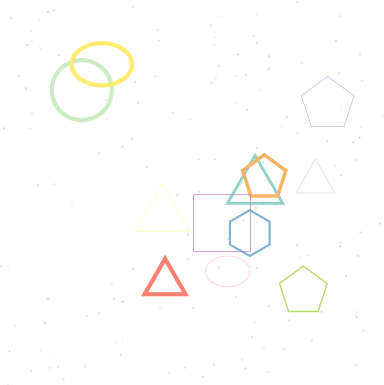[{"shape": "triangle", "thickness": 2, "radius": 0.41, "center": [0.663, 0.513]}, {"shape": "triangle", "thickness": 0.5, "radius": 0.41, "center": [0.421, 0.44]}, {"shape": "pentagon", "thickness": 0.5, "radius": 0.36, "center": [0.851, 0.729]}, {"shape": "triangle", "thickness": 3, "radius": 0.31, "center": [0.429, 0.266]}, {"shape": "hexagon", "thickness": 1.5, "radius": 0.3, "center": [0.649, 0.395]}, {"shape": "pentagon", "thickness": 2.5, "radius": 0.3, "center": [0.686, 0.539]}, {"shape": "pentagon", "thickness": 1, "radius": 0.33, "center": [0.788, 0.244]}, {"shape": "oval", "thickness": 0.5, "radius": 0.29, "center": [0.591, 0.295]}, {"shape": "triangle", "thickness": 0.5, "radius": 0.29, "center": [0.819, 0.528]}, {"shape": "square", "thickness": 0.5, "radius": 0.37, "center": [0.576, 0.423]}, {"shape": "circle", "thickness": 3, "radius": 0.39, "center": [0.212, 0.766]}, {"shape": "oval", "thickness": 3, "radius": 0.39, "center": [0.265, 0.833]}]